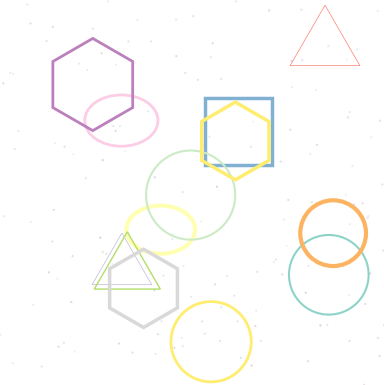[{"shape": "circle", "thickness": 1.5, "radius": 0.52, "center": [0.854, 0.286]}, {"shape": "oval", "thickness": 3, "radius": 0.45, "center": [0.417, 0.403]}, {"shape": "triangle", "thickness": 0.5, "radius": 0.45, "center": [0.317, 0.305]}, {"shape": "triangle", "thickness": 0.5, "radius": 0.52, "center": [0.844, 0.882]}, {"shape": "square", "thickness": 2.5, "radius": 0.43, "center": [0.62, 0.659]}, {"shape": "circle", "thickness": 3, "radius": 0.43, "center": [0.865, 0.394]}, {"shape": "triangle", "thickness": 1, "radius": 0.5, "center": [0.331, 0.299]}, {"shape": "oval", "thickness": 2, "radius": 0.48, "center": [0.315, 0.687]}, {"shape": "hexagon", "thickness": 2.5, "radius": 0.51, "center": [0.373, 0.251]}, {"shape": "hexagon", "thickness": 2, "radius": 0.6, "center": [0.241, 0.78]}, {"shape": "circle", "thickness": 1.5, "radius": 0.58, "center": [0.495, 0.493]}, {"shape": "circle", "thickness": 2, "radius": 0.52, "center": [0.548, 0.112]}, {"shape": "hexagon", "thickness": 2.5, "radius": 0.5, "center": [0.611, 0.634]}]